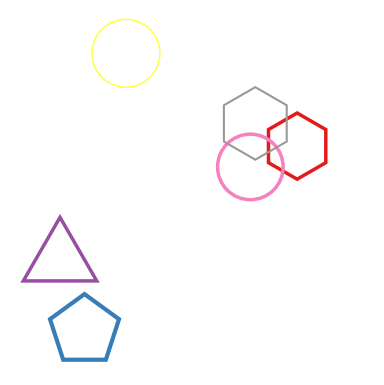[{"shape": "hexagon", "thickness": 2.5, "radius": 0.43, "center": [0.772, 0.621]}, {"shape": "pentagon", "thickness": 3, "radius": 0.47, "center": [0.22, 0.142]}, {"shape": "triangle", "thickness": 2.5, "radius": 0.55, "center": [0.156, 0.325]}, {"shape": "circle", "thickness": 1, "radius": 0.44, "center": [0.327, 0.862]}, {"shape": "circle", "thickness": 2.5, "radius": 0.43, "center": [0.65, 0.566]}, {"shape": "hexagon", "thickness": 1.5, "radius": 0.47, "center": [0.663, 0.679]}]